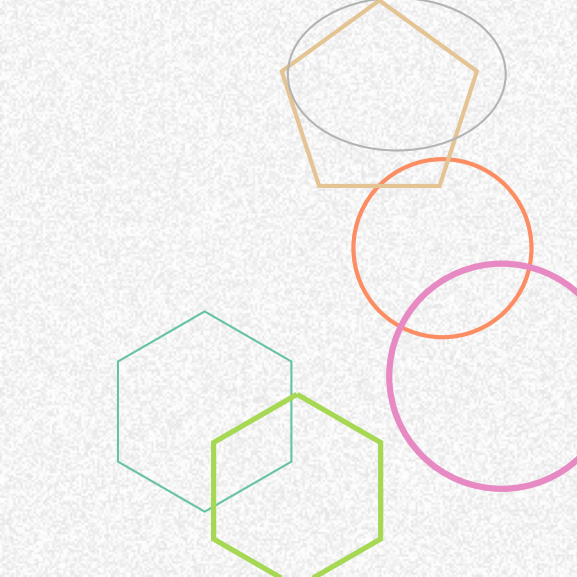[{"shape": "hexagon", "thickness": 1, "radius": 0.87, "center": [0.354, 0.287]}, {"shape": "circle", "thickness": 2, "radius": 0.77, "center": [0.766, 0.569]}, {"shape": "circle", "thickness": 3, "radius": 0.97, "center": [0.869, 0.348]}, {"shape": "hexagon", "thickness": 2.5, "radius": 0.84, "center": [0.514, 0.149]}, {"shape": "pentagon", "thickness": 2, "radius": 0.89, "center": [0.657, 0.821]}, {"shape": "oval", "thickness": 1, "radius": 0.94, "center": [0.687, 0.871]}]